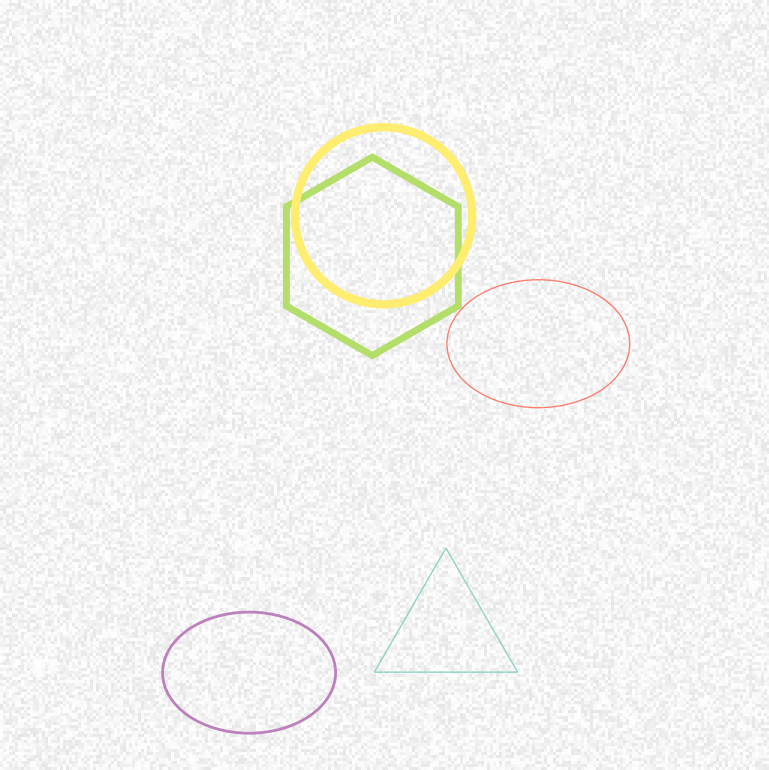[{"shape": "triangle", "thickness": 0.5, "radius": 0.54, "center": [0.579, 0.181]}, {"shape": "oval", "thickness": 0.5, "radius": 0.59, "center": [0.699, 0.554]}, {"shape": "hexagon", "thickness": 2.5, "radius": 0.64, "center": [0.484, 0.667]}, {"shape": "oval", "thickness": 1, "radius": 0.56, "center": [0.324, 0.126]}, {"shape": "circle", "thickness": 3, "radius": 0.58, "center": [0.498, 0.72]}]